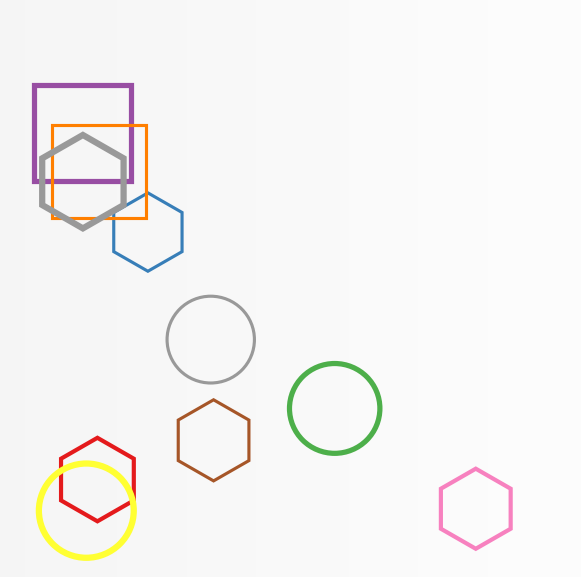[{"shape": "hexagon", "thickness": 2, "radius": 0.36, "center": [0.168, 0.169]}, {"shape": "hexagon", "thickness": 1.5, "radius": 0.34, "center": [0.254, 0.597]}, {"shape": "circle", "thickness": 2.5, "radius": 0.39, "center": [0.576, 0.292]}, {"shape": "square", "thickness": 2.5, "radius": 0.42, "center": [0.142, 0.77]}, {"shape": "square", "thickness": 1.5, "radius": 0.4, "center": [0.171, 0.702]}, {"shape": "circle", "thickness": 3, "radius": 0.41, "center": [0.148, 0.115]}, {"shape": "hexagon", "thickness": 1.5, "radius": 0.35, "center": [0.367, 0.237]}, {"shape": "hexagon", "thickness": 2, "radius": 0.35, "center": [0.819, 0.118]}, {"shape": "hexagon", "thickness": 3, "radius": 0.4, "center": [0.143, 0.685]}, {"shape": "circle", "thickness": 1.5, "radius": 0.38, "center": [0.363, 0.411]}]